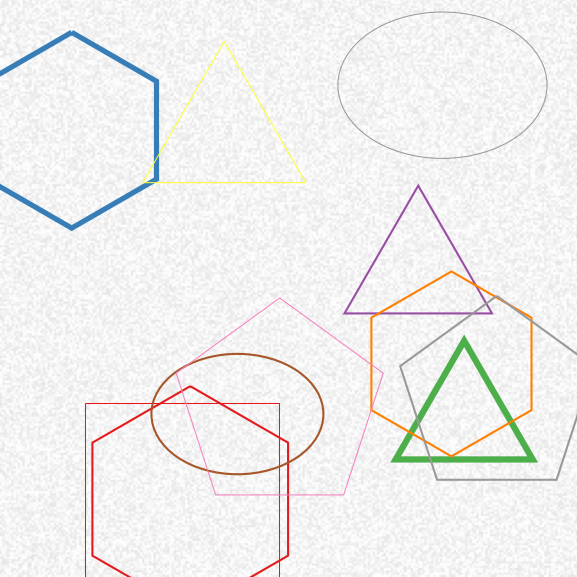[{"shape": "hexagon", "thickness": 1, "radius": 0.98, "center": [0.329, 0.135]}, {"shape": "square", "thickness": 0.5, "radius": 0.84, "center": [0.315, 0.134]}, {"shape": "hexagon", "thickness": 2.5, "radius": 0.85, "center": [0.124, 0.774]}, {"shape": "triangle", "thickness": 3, "radius": 0.68, "center": [0.804, 0.272]}, {"shape": "triangle", "thickness": 1, "radius": 0.74, "center": [0.724, 0.53]}, {"shape": "hexagon", "thickness": 1, "radius": 0.8, "center": [0.782, 0.369]}, {"shape": "triangle", "thickness": 0.5, "radius": 0.82, "center": [0.388, 0.764]}, {"shape": "oval", "thickness": 1, "radius": 0.74, "center": [0.411, 0.282]}, {"shape": "pentagon", "thickness": 0.5, "radius": 0.94, "center": [0.484, 0.295]}, {"shape": "pentagon", "thickness": 1, "radius": 0.88, "center": [0.86, 0.311]}, {"shape": "oval", "thickness": 0.5, "radius": 0.91, "center": [0.766, 0.852]}]